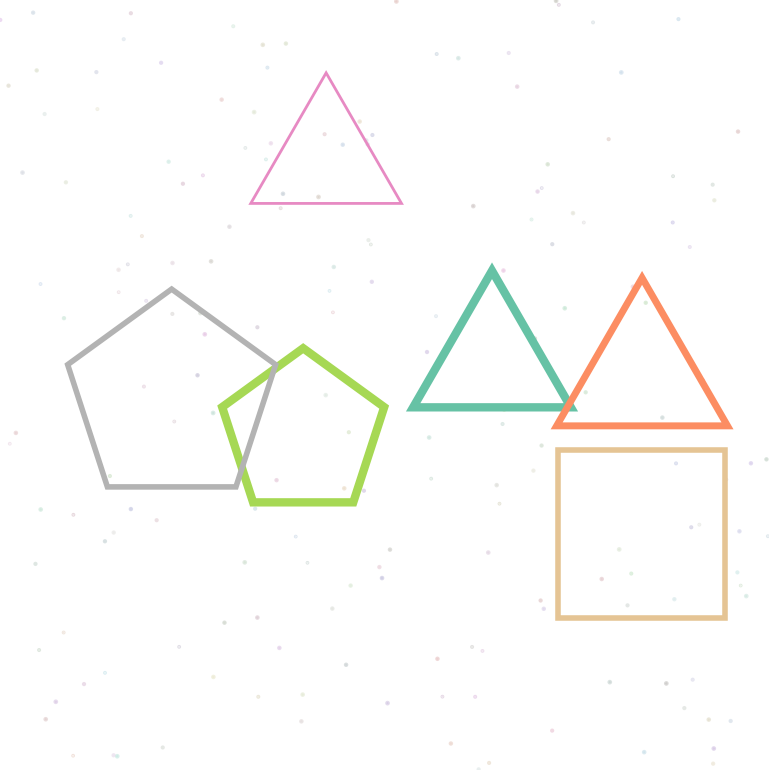[{"shape": "triangle", "thickness": 3, "radius": 0.59, "center": [0.639, 0.53]}, {"shape": "triangle", "thickness": 2.5, "radius": 0.64, "center": [0.834, 0.511]}, {"shape": "triangle", "thickness": 1, "radius": 0.57, "center": [0.424, 0.792]}, {"shape": "pentagon", "thickness": 3, "radius": 0.55, "center": [0.394, 0.437]}, {"shape": "square", "thickness": 2, "radius": 0.54, "center": [0.833, 0.306]}, {"shape": "pentagon", "thickness": 2, "radius": 0.71, "center": [0.223, 0.483]}]